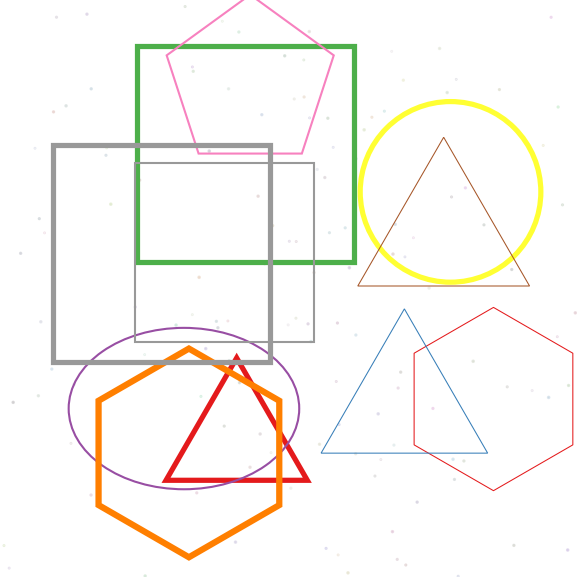[{"shape": "triangle", "thickness": 2.5, "radius": 0.71, "center": [0.41, 0.238]}, {"shape": "hexagon", "thickness": 0.5, "radius": 0.79, "center": [0.855, 0.308]}, {"shape": "triangle", "thickness": 0.5, "radius": 0.83, "center": [0.7, 0.298]}, {"shape": "square", "thickness": 2.5, "radius": 0.94, "center": [0.425, 0.733]}, {"shape": "oval", "thickness": 1, "radius": 1.0, "center": [0.319, 0.292]}, {"shape": "hexagon", "thickness": 3, "radius": 0.9, "center": [0.327, 0.215]}, {"shape": "circle", "thickness": 2.5, "radius": 0.78, "center": [0.78, 0.667]}, {"shape": "triangle", "thickness": 0.5, "radius": 0.86, "center": [0.768, 0.59]}, {"shape": "pentagon", "thickness": 1, "radius": 0.76, "center": [0.433, 0.856]}, {"shape": "square", "thickness": 2.5, "radius": 0.94, "center": [0.28, 0.561]}, {"shape": "square", "thickness": 1, "radius": 0.77, "center": [0.389, 0.562]}]